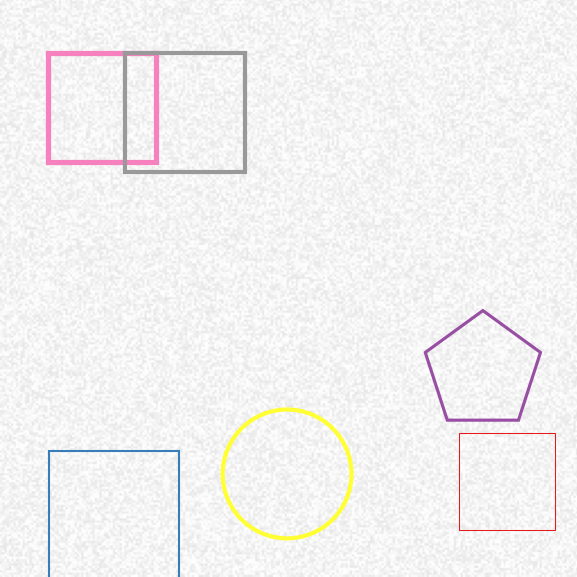[{"shape": "square", "thickness": 0.5, "radius": 0.42, "center": [0.877, 0.165]}, {"shape": "square", "thickness": 1, "radius": 0.56, "center": [0.197, 0.105]}, {"shape": "pentagon", "thickness": 1.5, "radius": 0.52, "center": [0.836, 0.356]}, {"shape": "circle", "thickness": 2, "radius": 0.56, "center": [0.497, 0.178]}, {"shape": "square", "thickness": 2.5, "radius": 0.47, "center": [0.176, 0.813]}, {"shape": "square", "thickness": 2, "radius": 0.52, "center": [0.32, 0.805]}]